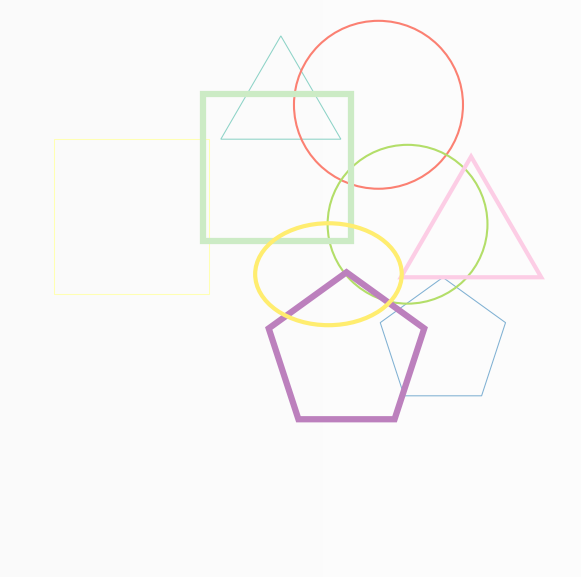[{"shape": "triangle", "thickness": 0.5, "radius": 0.6, "center": [0.483, 0.818]}, {"shape": "square", "thickness": 0.5, "radius": 0.67, "center": [0.226, 0.624]}, {"shape": "circle", "thickness": 1, "radius": 0.73, "center": [0.651, 0.818]}, {"shape": "pentagon", "thickness": 0.5, "radius": 0.57, "center": [0.762, 0.405]}, {"shape": "circle", "thickness": 1, "radius": 0.69, "center": [0.701, 0.611]}, {"shape": "triangle", "thickness": 2, "radius": 0.7, "center": [0.81, 0.589]}, {"shape": "pentagon", "thickness": 3, "radius": 0.7, "center": [0.596, 0.387]}, {"shape": "square", "thickness": 3, "radius": 0.64, "center": [0.476, 0.709]}, {"shape": "oval", "thickness": 2, "radius": 0.63, "center": [0.565, 0.524]}]